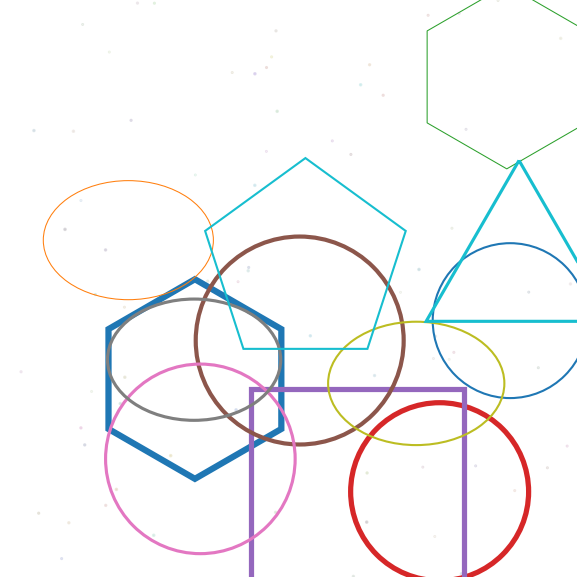[{"shape": "hexagon", "thickness": 3, "radius": 0.86, "center": [0.338, 0.343]}, {"shape": "circle", "thickness": 1, "radius": 0.67, "center": [0.883, 0.444]}, {"shape": "oval", "thickness": 0.5, "radius": 0.74, "center": [0.222, 0.583]}, {"shape": "hexagon", "thickness": 0.5, "radius": 0.8, "center": [0.878, 0.866]}, {"shape": "circle", "thickness": 2.5, "radius": 0.77, "center": [0.761, 0.148]}, {"shape": "square", "thickness": 2.5, "radius": 0.92, "center": [0.619, 0.143]}, {"shape": "circle", "thickness": 2, "radius": 0.9, "center": [0.519, 0.409]}, {"shape": "circle", "thickness": 1.5, "radius": 0.82, "center": [0.347, 0.205]}, {"shape": "oval", "thickness": 1.5, "radius": 0.75, "center": [0.336, 0.376]}, {"shape": "oval", "thickness": 1, "radius": 0.76, "center": [0.721, 0.335]}, {"shape": "pentagon", "thickness": 1, "radius": 0.91, "center": [0.529, 0.543]}, {"shape": "triangle", "thickness": 1.5, "radius": 0.93, "center": [0.899, 0.536]}]